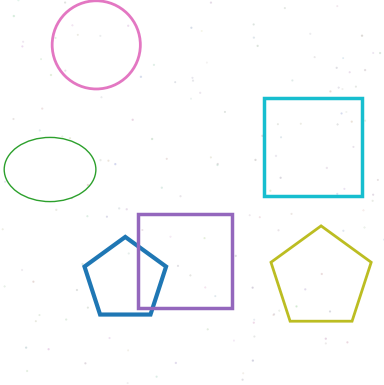[{"shape": "pentagon", "thickness": 3, "radius": 0.56, "center": [0.325, 0.273]}, {"shape": "oval", "thickness": 1, "radius": 0.6, "center": [0.13, 0.56]}, {"shape": "square", "thickness": 2.5, "radius": 0.61, "center": [0.481, 0.322]}, {"shape": "circle", "thickness": 2, "radius": 0.57, "center": [0.25, 0.883]}, {"shape": "pentagon", "thickness": 2, "radius": 0.68, "center": [0.834, 0.276]}, {"shape": "square", "thickness": 2.5, "radius": 0.64, "center": [0.814, 0.618]}]